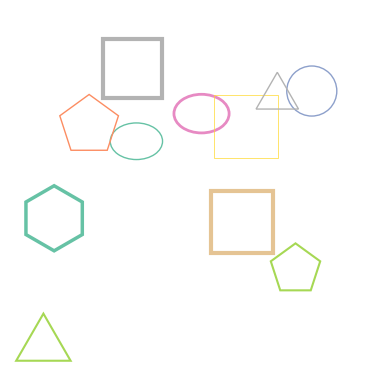[{"shape": "oval", "thickness": 1, "radius": 0.34, "center": [0.354, 0.633]}, {"shape": "hexagon", "thickness": 2.5, "radius": 0.42, "center": [0.141, 0.433]}, {"shape": "pentagon", "thickness": 1, "radius": 0.4, "center": [0.231, 0.675]}, {"shape": "circle", "thickness": 1, "radius": 0.33, "center": [0.81, 0.764]}, {"shape": "oval", "thickness": 2, "radius": 0.36, "center": [0.523, 0.705]}, {"shape": "pentagon", "thickness": 1.5, "radius": 0.34, "center": [0.768, 0.3]}, {"shape": "triangle", "thickness": 1.5, "radius": 0.41, "center": [0.113, 0.104]}, {"shape": "square", "thickness": 0.5, "radius": 0.41, "center": [0.639, 0.672]}, {"shape": "square", "thickness": 3, "radius": 0.4, "center": [0.629, 0.424]}, {"shape": "square", "thickness": 3, "radius": 0.39, "center": [0.344, 0.822]}, {"shape": "triangle", "thickness": 1, "radius": 0.32, "center": [0.72, 0.749]}]